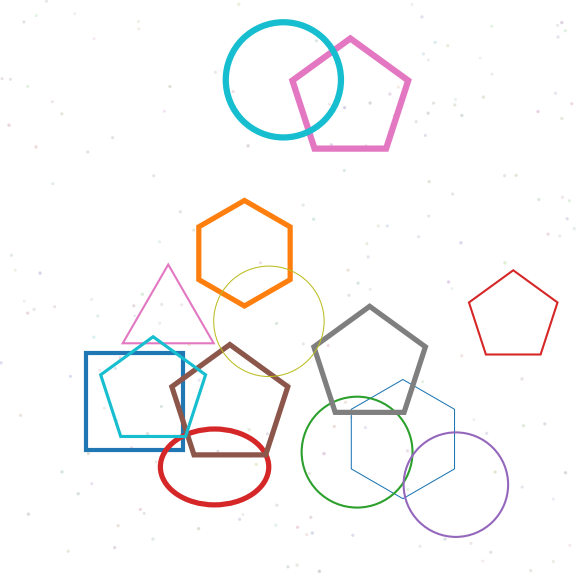[{"shape": "square", "thickness": 2, "radius": 0.42, "center": [0.233, 0.304]}, {"shape": "hexagon", "thickness": 0.5, "radius": 0.52, "center": [0.698, 0.239]}, {"shape": "hexagon", "thickness": 2.5, "radius": 0.46, "center": [0.423, 0.561]}, {"shape": "circle", "thickness": 1, "radius": 0.48, "center": [0.618, 0.216]}, {"shape": "pentagon", "thickness": 1, "radius": 0.4, "center": [0.889, 0.45]}, {"shape": "oval", "thickness": 2.5, "radius": 0.47, "center": [0.372, 0.191]}, {"shape": "circle", "thickness": 1, "radius": 0.45, "center": [0.789, 0.16]}, {"shape": "pentagon", "thickness": 2.5, "radius": 0.53, "center": [0.398, 0.297]}, {"shape": "triangle", "thickness": 1, "radius": 0.45, "center": [0.291, 0.45]}, {"shape": "pentagon", "thickness": 3, "radius": 0.53, "center": [0.607, 0.827]}, {"shape": "pentagon", "thickness": 2.5, "radius": 0.51, "center": [0.64, 0.367]}, {"shape": "circle", "thickness": 0.5, "radius": 0.48, "center": [0.466, 0.443]}, {"shape": "pentagon", "thickness": 1.5, "radius": 0.48, "center": [0.265, 0.321]}, {"shape": "circle", "thickness": 3, "radius": 0.5, "center": [0.491, 0.861]}]